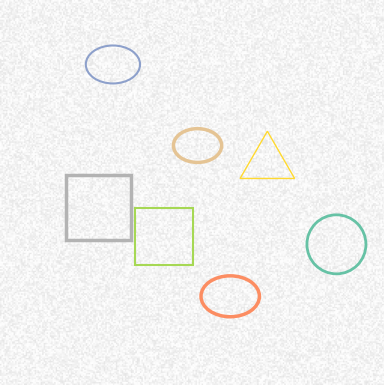[{"shape": "circle", "thickness": 2, "radius": 0.38, "center": [0.874, 0.365]}, {"shape": "oval", "thickness": 2.5, "radius": 0.38, "center": [0.598, 0.23]}, {"shape": "oval", "thickness": 1.5, "radius": 0.35, "center": [0.293, 0.833]}, {"shape": "square", "thickness": 1.5, "radius": 0.37, "center": [0.426, 0.386]}, {"shape": "triangle", "thickness": 1, "radius": 0.41, "center": [0.694, 0.577]}, {"shape": "oval", "thickness": 2.5, "radius": 0.31, "center": [0.513, 0.622]}, {"shape": "square", "thickness": 2.5, "radius": 0.43, "center": [0.256, 0.461]}]